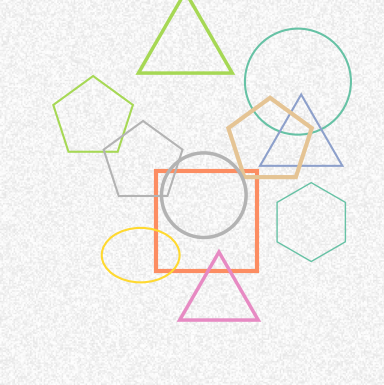[{"shape": "hexagon", "thickness": 1, "radius": 0.51, "center": [0.808, 0.423]}, {"shape": "circle", "thickness": 1.5, "radius": 0.69, "center": [0.774, 0.788]}, {"shape": "square", "thickness": 3, "radius": 0.65, "center": [0.537, 0.426]}, {"shape": "triangle", "thickness": 1.5, "radius": 0.62, "center": [0.782, 0.631]}, {"shape": "triangle", "thickness": 2.5, "radius": 0.59, "center": [0.569, 0.228]}, {"shape": "pentagon", "thickness": 1.5, "radius": 0.54, "center": [0.242, 0.694]}, {"shape": "triangle", "thickness": 2.5, "radius": 0.7, "center": [0.481, 0.881]}, {"shape": "oval", "thickness": 1.5, "radius": 0.51, "center": [0.365, 0.337]}, {"shape": "pentagon", "thickness": 3, "radius": 0.57, "center": [0.701, 0.632]}, {"shape": "circle", "thickness": 2.5, "radius": 0.55, "center": [0.529, 0.493]}, {"shape": "pentagon", "thickness": 1.5, "radius": 0.54, "center": [0.372, 0.578]}]